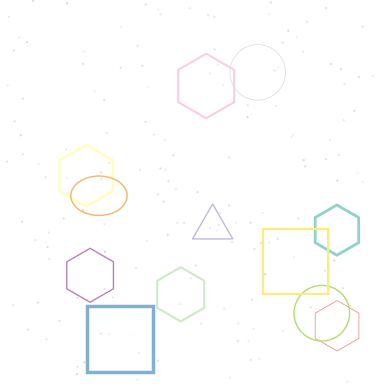[{"shape": "hexagon", "thickness": 2, "radius": 0.33, "center": [0.875, 0.402]}, {"shape": "hexagon", "thickness": 1.5, "radius": 0.4, "center": [0.223, 0.544]}, {"shape": "triangle", "thickness": 1, "radius": 0.3, "center": [0.552, 0.41]}, {"shape": "hexagon", "thickness": 0.5, "radius": 0.33, "center": [0.875, 0.154]}, {"shape": "square", "thickness": 2.5, "radius": 0.43, "center": [0.312, 0.12]}, {"shape": "oval", "thickness": 1, "radius": 0.37, "center": [0.257, 0.492]}, {"shape": "circle", "thickness": 1, "radius": 0.36, "center": [0.836, 0.186]}, {"shape": "hexagon", "thickness": 1.5, "radius": 0.42, "center": [0.535, 0.777]}, {"shape": "circle", "thickness": 0.5, "radius": 0.36, "center": [0.669, 0.812]}, {"shape": "hexagon", "thickness": 1, "radius": 0.35, "center": [0.234, 0.285]}, {"shape": "hexagon", "thickness": 1.5, "radius": 0.35, "center": [0.469, 0.236]}, {"shape": "square", "thickness": 1.5, "radius": 0.42, "center": [0.768, 0.32]}]